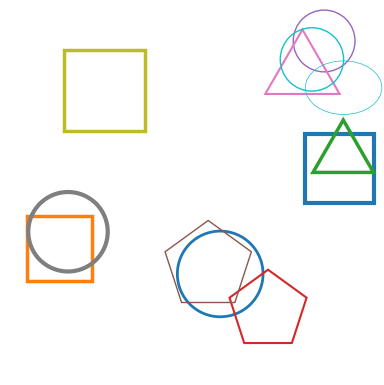[{"shape": "circle", "thickness": 2, "radius": 0.56, "center": [0.572, 0.288]}, {"shape": "square", "thickness": 3, "radius": 0.45, "center": [0.882, 0.563]}, {"shape": "square", "thickness": 2.5, "radius": 0.42, "center": [0.156, 0.355]}, {"shape": "triangle", "thickness": 2.5, "radius": 0.45, "center": [0.892, 0.598]}, {"shape": "pentagon", "thickness": 1.5, "radius": 0.53, "center": [0.696, 0.194]}, {"shape": "circle", "thickness": 1, "radius": 0.4, "center": [0.842, 0.894]}, {"shape": "pentagon", "thickness": 1, "radius": 0.59, "center": [0.541, 0.31]}, {"shape": "triangle", "thickness": 1.5, "radius": 0.56, "center": [0.786, 0.812]}, {"shape": "circle", "thickness": 3, "radius": 0.52, "center": [0.177, 0.398]}, {"shape": "square", "thickness": 2.5, "radius": 0.52, "center": [0.271, 0.765]}, {"shape": "circle", "thickness": 1, "radius": 0.41, "center": [0.81, 0.846]}, {"shape": "oval", "thickness": 0.5, "radius": 0.5, "center": [0.893, 0.772]}]